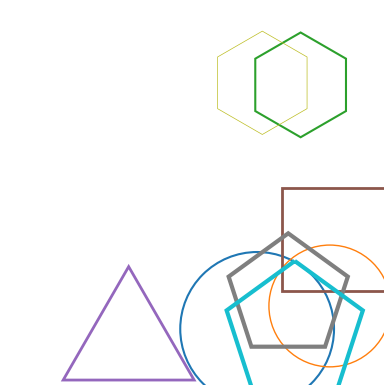[{"shape": "circle", "thickness": 1.5, "radius": 1.0, "center": [0.668, 0.146]}, {"shape": "circle", "thickness": 1, "radius": 0.79, "center": [0.857, 0.205]}, {"shape": "hexagon", "thickness": 1.5, "radius": 0.68, "center": [0.781, 0.78]}, {"shape": "triangle", "thickness": 2, "radius": 0.98, "center": [0.334, 0.111]}, {"shape": "square", "thickness": 2, "radius": 0.67, "center": [0.866, 0.379]}, {"shape": "pentagon", "thickness": 3, "radius": 0.81, "center": [0.749, 0.231]}, {"shape": "hexagon", "thickness": 0.5, "radius": 0.67, "center": [0.681, 0.785]}, {"shape": "pentagon", "thickness": 3, "radius": 0.93, "center": [0.766, 0.136]}]